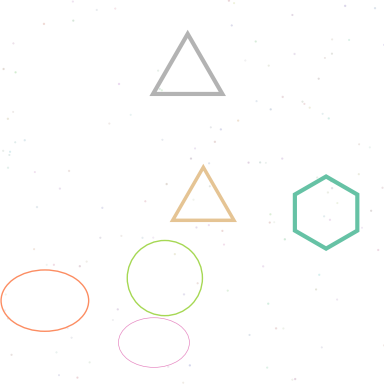[{"shape": "hexagon", "thickness": 3, "radius": 0.47, "center": [0.847, 0.448]}, {"shape": "oval", "thickness": 1, "radius": 0.57, "center": [0.117, 0.219]}, {"shape": "oval", "thickness": 0.5, "radius": 0.46, "center": [0.4, 0.11]}, {"shape": "circle", "thickness": 1, "radius": 0.49, "center": [0.428, 0.278]}, {"shape": "triangle", "thickness": 2.5, "radius": 0.46, "center": [0.528, 0.474]}, {"shape": "triangle", "thickness": 3, "radius": 0.52, "center": [0.488, 0.808]}]